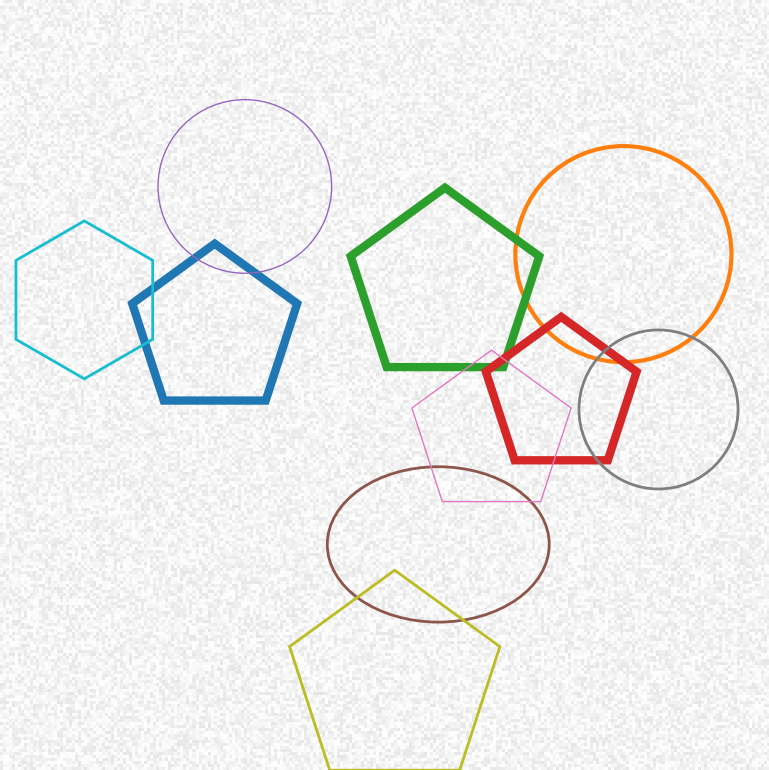[{"shape": "pentagon", "thickness": 3, "radius": 0.56, "center": [0.279, 0.571]}, {"shape": "circle", "thickness": 1.5, "radius": 0.7, "center": [0.81, 0.67]}, {"shape": "pentagon", "thickness": 3, "radius": 0.64, "center": [0.578, 0.627]}, {"shape": "pentagon", "thickness": 3, "radius": 0.51, "center": [0.729, 0.486]}, {"shape": "circle", "thickness": 0.5, "radius": 0.56, "center": [0.318, 0.758]}, {"shape": "oval", "thickness": 1, "radius": 0.72, "center": [0.569, 0.293]}, {"shape": "pentagon", "thickness": 0.5, "radius": 0.54, "center": [0.638, 0.437]}, {"shape": "circle", "thickness": 1, "radius": 0.52, "center": [0.855, 0.468]}, {"shape": "pentagon", "thickness": 1, "radius": 0.72, "center": [0.513, 0.116]}, {"shape": "hexagon", "thickness": 1, "radius": 0.51, "center": [0.11, 0.611]}]